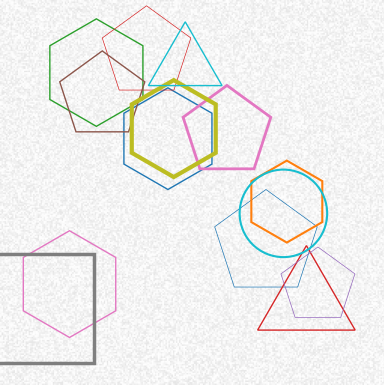[{"shape": "hexagon", "thickness": 1, "radius": 0.66, "center": [0.436, 0.64]}, {"shape": "pentagon", "thickness": 0.5, "radius": 0.7, "center": [0.691, 0.368]}, {"shape": "hexagon", "thickness": 1.5, "radius": 0.53, "center": [0.745, 0.476]}, {"shape": "hexagon", "thickness": 1, "radius": 0.7, "center": [0.25, 0.811]}, {"shape": "pentagon", "thickness": 0.5, "radius": 0.6, "center": [0.381, 0.864]}, {"shape": "triangle", "thickness": 1, "radius": 0.73, "center": [0.796, 0.216]}, {"shape": "pentagon", "thickness": 0.5, "radius": 0.5, "center": [0.826, 0.257]}, {"shape": "pentagon", "thickness": 1, "radius": 0.58, "center": [0.266, 0.752]}, {"shape": "hexagon", "thickness": 1, "radius": 0.69, "center": [0.181, 0.262]}, {"shape": "pentagon", "thickness": 2, "radius": 0.6, "center": [0.589, 0.658]}, {"shape": "square", "thickness": 2.5, "radius": 0.71, "center": [0.103, 0.199]}, {"shape": "hexagon", "thickness": 3, "radius": 0.63, "center": [0.451, 0.666]}, {"shape": "circle", "thickness": 1.5, "radius": 0.57, "center": [0.736, 0.446]}, {"shape": "triangle", "thickness": 1, "radius": 0.55, "center": [0.481, 0.833]}]